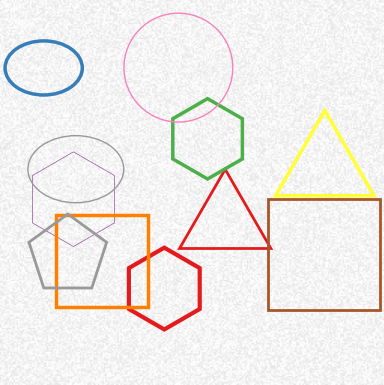[{"shape": "hexagon", "thickness": 3, "radius": 0.53, "center": [0.427, 0.25]}, {"shape": "triangle", "thickness": 2, "radius": 0.69, "center": [0.585, 0.423]}, {"shape": "oval", "thickness": 2.5, "radius": 0.5, "center": [0.113, 0.824]}, {"shape": "hexagon", "thickness": 2.5, "radius": 0.52, "center": [0.539, 0.639]}, {"shape": "hexagon", "thickness": 0.5, "radius": 0.61, "center": [0.191, 0.483]}, {"shape": "square", "thickness": 2.5, "radius": 0.6, "center": [0.265, 0.321]}, {"shape": "triangle", "thickness": 2.5, "radius": 0.74, "center": [0.844, 0.565]}, {"shape": "square", "thickness": 2, "radius": 0.72, "center": [0.842, 0.339]}, {"shape": "circle", "thickness": 1, "radius": 0.71, "center": [0.463, 0.824]}, {"shape": "pentagon", "thickness": 2, "radius": 0.53, "center": [0.176, 0.338]}, {"shape": "oval", "thickness": 1, "radius": 0.62, "center": [0.197, 0.561]}]